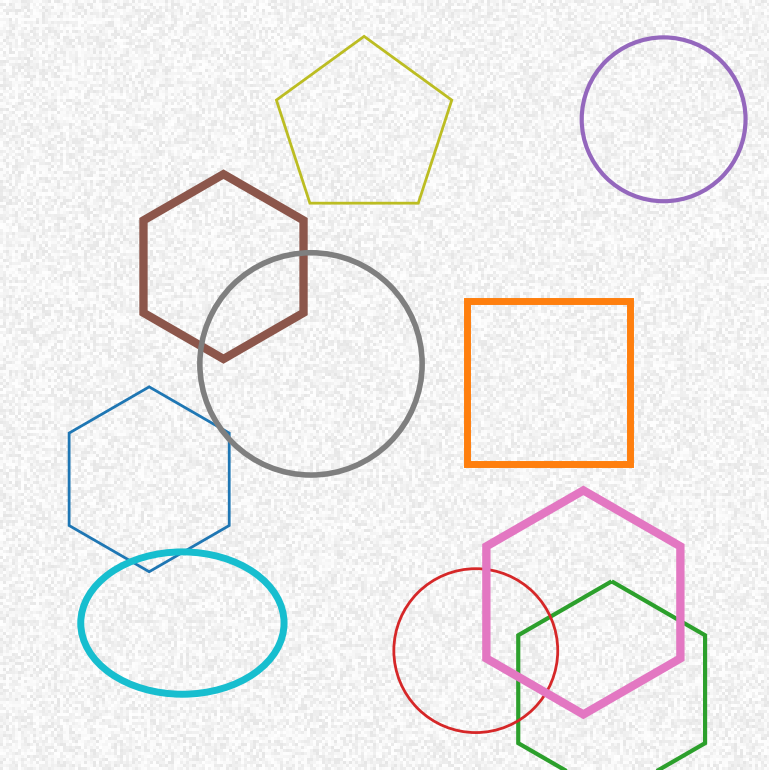[{"shape": "hexagon", "thickness": 1, "radius": 0.6, "center": [0.194, 0.378]}, {"shape": "square", "thickness": 2.5, "radius": 0.53, "center": [0.712, 0.503]}, {"shape": "hexagon", "thickness": 1.5, "radius": 0.7, "center": [0.794, 0.105]}, {"shape": "circle", "thickness": 1, "radius": 0.53, "center": [0.618, 0.155]}, {"shape": "circle", "thickness": 1.5, "radius": 0.53, "center": [0.862, 0.845]}, {"shape": "hexagon", "thickness": 3, "radius": 0.6, "center": [0.29, 0.654]}, {"shape": "hexagon", "thickness": 3, "radius": 0.73, "center": [0.758, 0.218]}, {"shape": "circle", "thickness": 2, "radius": 0.72, "center": [0.404, 0.527]}, {"shape": "pentagon", "thickness": 1, "radius": 0.6, "center": [0.473, 0.833]}, {"shape": "oval", "thickness": 2.5, "radius": 0.66, "center": [0.237, 0.191]}]